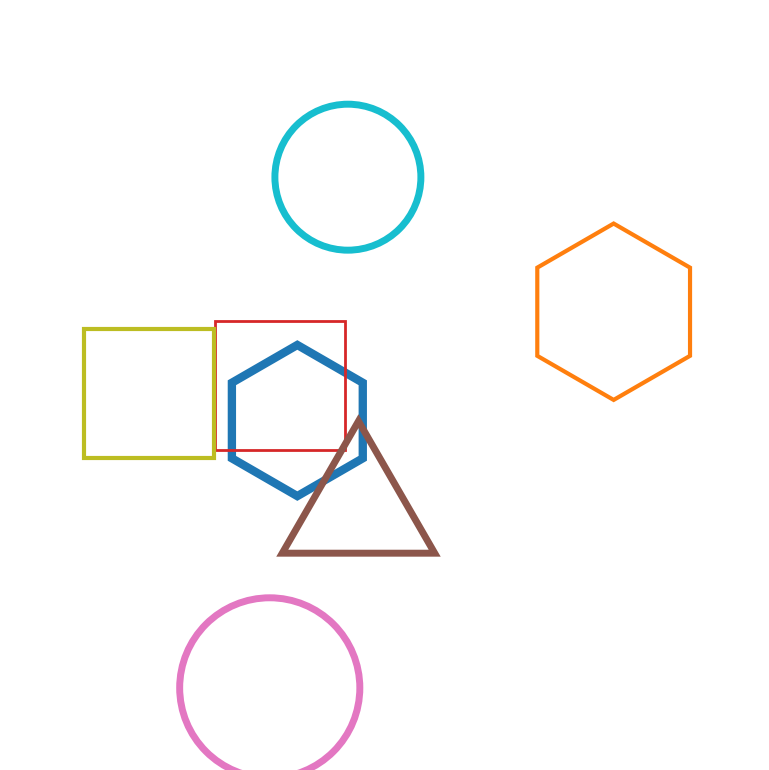[{"shape": "hexagon", "thickness": 3, "radius": 0.49, "center": [0.386, 0.454]}, {"shape": "hexagon", "thickness": 1.5, "radius": 0.57, "center": [0.797, 0.595]}, {"shape": "square", "thickness": 1, "radius": 0.42, "center": [0.364, 0.499]}, {"shape": "triangle", "thickness": 2.5, "radius": 0.57, "center": [0.466, 0.339]}, {"shape": "circle", "thickness": 2.5, "radius": 0.58, "center": [0.35, 0.107]}, {"shape": "square", "thickness": 1.5, "radius": 0.42, "center": [0.194, 0.489]}, {"shape": "circle", "thickness": 2.5, "radius": 0.47, "center": [0.452, 0.77]}]